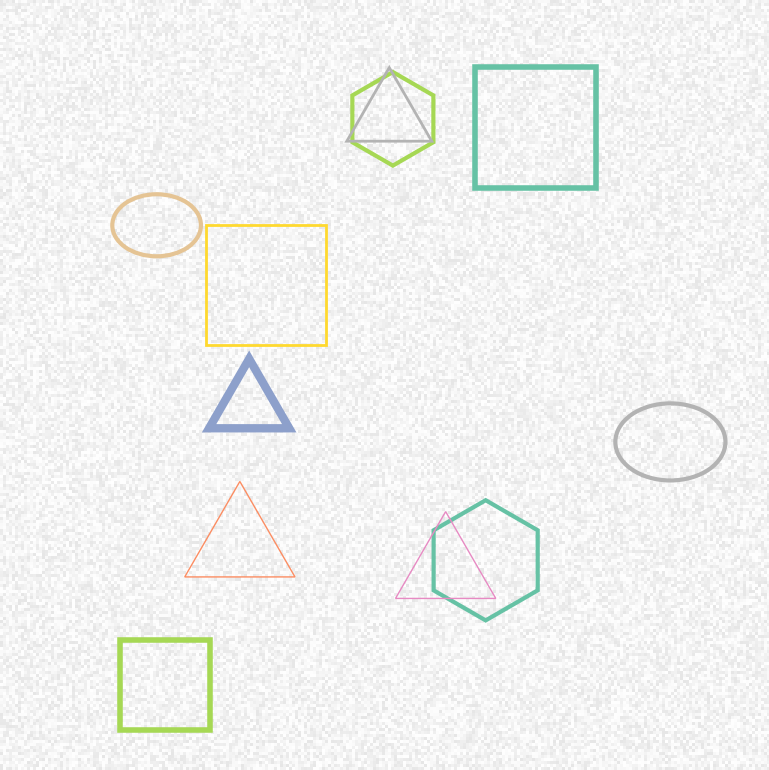[{"shape": "hexagon", "thickness": 1.5, "radius": 0.39, "center": [0.631, 0.272]}, {"shape": "square", "thickness": 2, "radius": 0.39, "center": [0.695, 0.834]}, {"shape": "triangle", "thickness": 0.5, "radius": 0.41, "center": [0.311, 0.292]}, {"shape": "triangle", "thickness": 3, "radius": 0.3, "center": [0.324, 0.474]}, {"shape": "triangle", "thickness": 0.5, "radius": 0.38, "center": [0.579, 0.26]}, {"shape": "square", "thickness": 2, "radius": 0.29, "center": [0.214, 0.111]}, {"shape": "hexagon", "thickness": 1.5, "radius": 0.3, "center": [0.51, 0.846]}, {"shape": "square", "thickness": 1, "radius": 0.39, "center": [0.346, 0.629]}, {"shape": "oval", "thickness": 1.5, "radius": 0.29, "center": [0.203, 0.707]}, {"shape": "oval", "thickness": 1.5, "radius": 0.36, "center": [0.871, 0.426]}, {"shape": "triangle", "thickness": 1, "radius": 0.32, "center": [0.506, 0.848]}]